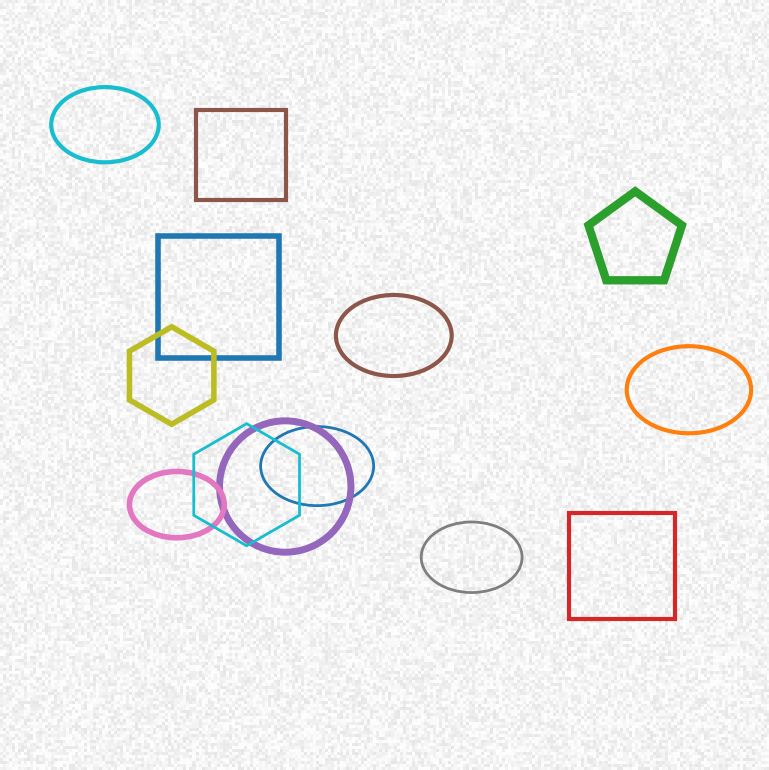[{"shape": "oval", "thickness": 1, "radius": 0.37, "center": [0.412, 0.395]}, {"shape": "square", "thickness": 2, "radius": 0.39, "center": [0.284, 0.615]}, {"shape": "oval", "thickness": 1.5, "radius": 0.4, "center": [0.895, 0.494]}, {"shape": "pentagon", "thickness": 3, "radius": 0.32, "center": [0.825, 0.688]}, {"shape": "square", "thickness": 1.5, "radius": 0.34, "center": [0.808, 0.265]}, {"shape": "circle", "thickness": 2.5, "radius": 0.43, "center": [0.37, 0.368]}, {"shape": "square", "thickness": 1.5, "radius": 0.29, "center": [0.313, 0.799]}, {"shape": "oval", "thickness": 1.5, "radius": 0.38, "center": [0.511, 0.564]}, {"shape": "oval", "thickness": 2, "radius": 0.31, "center": [0.23, 0.345]}, {"shape": "oval", "thickness": 1, "radius": 0.33, "center": [0.613, 0.276]}, {"shape": "hexagon", "thickness": 2, "radius": 0.32, "center": [0.223, 0.512]}, {"shape": "oval", "thickness": 1.5, "radius": 0.35, "center": [0.136, 0.838]}, {"shape": "hexagon", "thickness": 1, "radius": 0.4, "center": [0.32, 0.37]}]